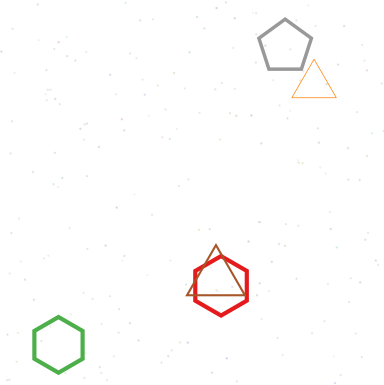[{"shape": "hexagon", "thickness": 3, "radius": 0.39, "center": [0.574, 0.258]}, {"shape": "hexagon", "thickness": 3, "radius": 0.36, "center": [0.152, 0.104]}, {"shape": "triangle", "thickness": 0.5, "radius": 0.33, "center": [0.816, 0.779]}, {"shape": "triangle", "thickness": 1.5, "radius": 0.43, "center": [0.561, 0.277]}, {"shape": "pentagon", "thickness": 2.5, "radius": 0.36, "center": [0.741, 0.878]}]